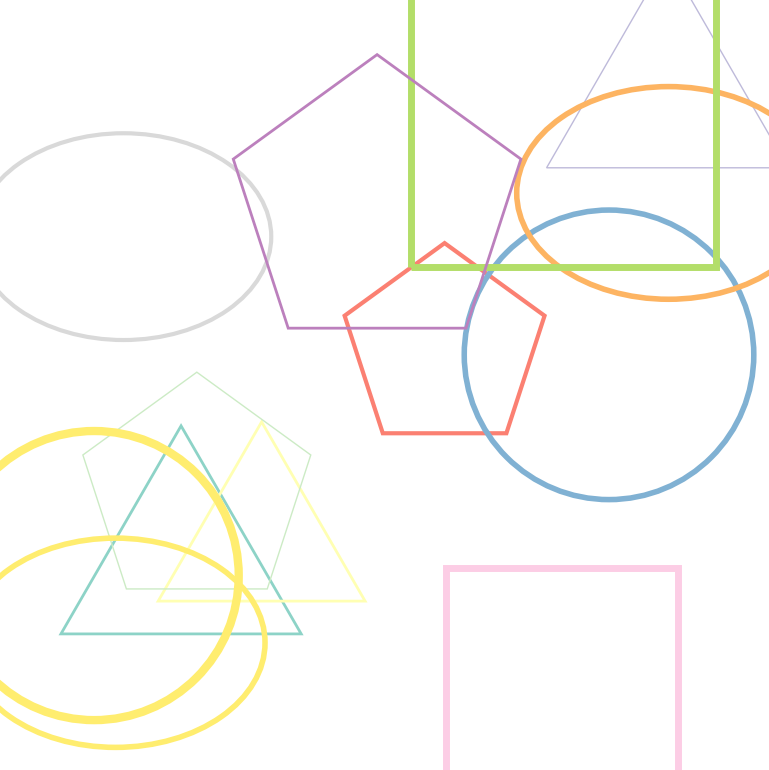[{"shape": "triangle", "thickness": 1, "radius": 0.9, "center": [0.235, 0.267]}, {"shape": "triangle", "thickness": 1, "radius": 0.78, "center": [0.34, 0.297]}, {"shape": "triangle", "thickness": 0.5, "radius": 0.91, "center": [0.867, 0.873]}, {"shape": "pentagon", "thickness": 1.5, "radius": 0.68, "center": [0.577, 0.548]}, {"shape": "circle", "thickness": 2, "radius": 0.94, "center": [0.791, 0.539]}, {"shape": "oval", "thickness": 2, "radius": 0.99, "center": [0.868, 0.749]}, {"shape": "square", "thickness": 2.5, "radius": 0.99, "center": [0.732, 0.852]}, {"shape": "square", "thickness": 2.5, "radius": 0.76, "center": [0.73, 0.111]}, {"shape": "oval", "thickness": 1.5, "radius": 0.96, "center": [0.16, 0.693]}, {"shape": "pentagon", "thickness": 1, "radius": 0.98, "center": [0.49, 0.733]}, {"shape": "pentagon", "thickness": 0.5, "radius": 0.78, "center": [0.256, 0.361]}, {"shape": "oval", "thickness": 2, "radius": 0.97, "center": [0.15, 0.165]}, {"shape": "circle", "thickness": 3, "radius": 0.94, "center": [0.122, 0.253]}]